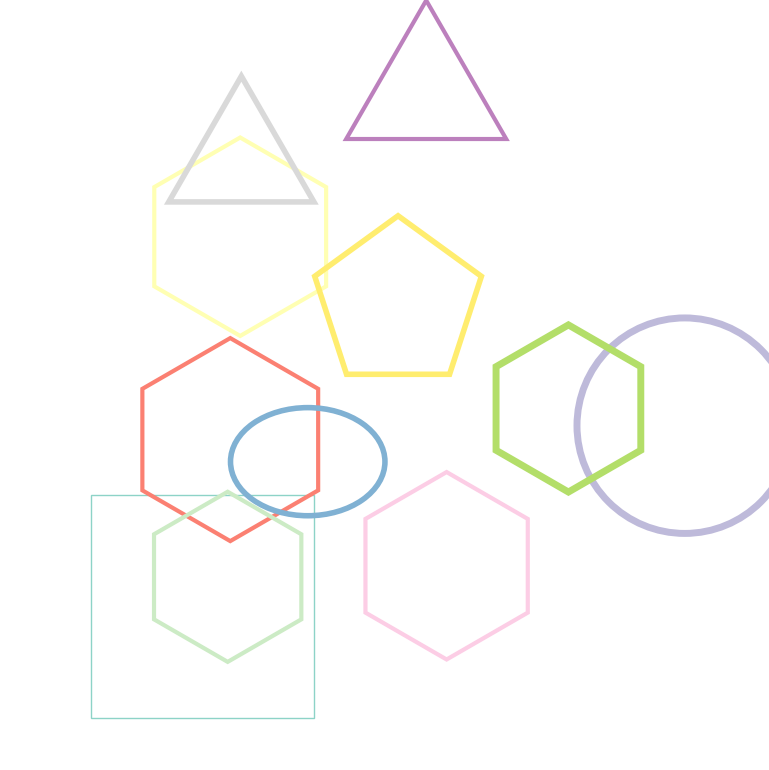[{"shape": "square", "thickness": 0.5, "radius": 0.72, "center": [0.263, 0.213]}, {"shape": "hexagon", "thickness": 1.5, "radius": 0.64, "center": [0.312, 0.693]}, {"shape": "circle", "thickness": 2.5, "radius": 0.7, "center": [0.889, 0.447]}, {"shape": "hexagon", "thickness": 1.5, "radius": 0.66, "center": [0.299, 0.429]}, {"shape": "oval", "thickness": 2, "radius": 0.5, "center": [0.4, 0.4]}, {"shape": "hexagon", "thickness": 2.5, "radius": 0.54, "center": [0.738, 0.47]}, {"shape": "hexagon", "thickness": 1.5, "radius": 0.61, "center": [0.58, 0.265]}, {"shape": "triangle", "thickness": 2, "radius": 0.54, "center": [0.313, 0.792]}, {"shape": "triangle", "thickness": 1.5, "radius": 0.6, "center": [0.554, 0.879]}, {"shape": "hexagon", "thickness": 1.5, "radius": 0.55, "center": [0.296, 0.251]}, {"shape": "pentagon", "thickness": 2, "radius": 0.57, "center": [0.517, 0.606]}]